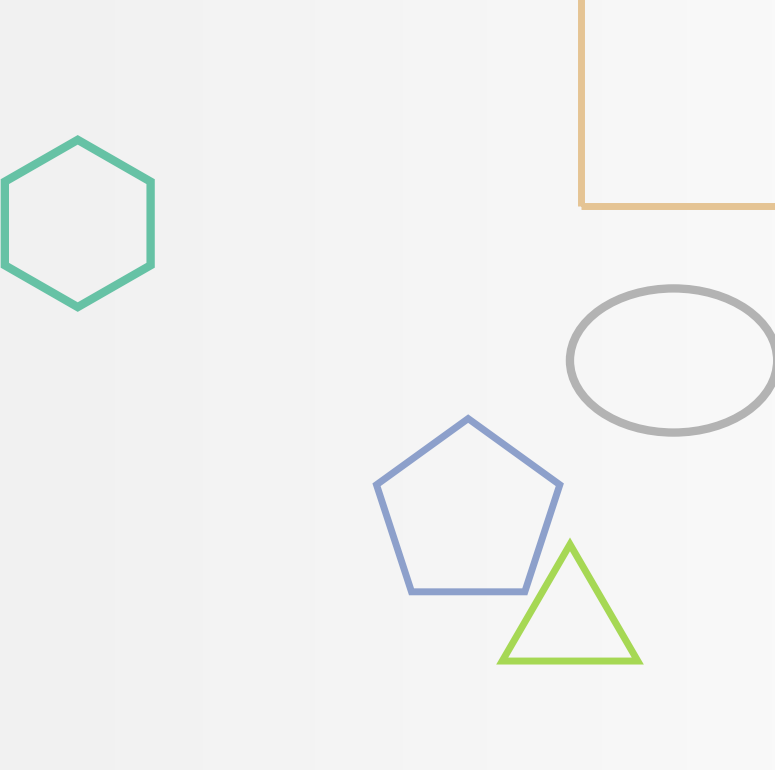[{"shape": "hexagon", "thickness": 3, "radius": 0.54, "center": [0.1, 0.71]}, {"shape": "pentagon", "thickness": 2.5, "radius": 0.62, "center": [0.604, 0.332]}, {"shape": "triangle", "thickness": 2.5, "radius": 0.51, "center": [0.735, 0.192]}, {"shape": "square", "thickness": 2.5, "radius": 0.72, "center": [0.894, 0.876]}, {"shape": "oval", "thickness": 3, "radius": 0.67, "center": [0.869, 0.532]}]